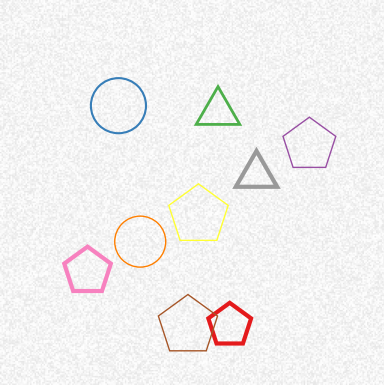[{"shape": "pentagon", "thickness": 3, "radius": 0.29, "center": [0.597, 0.155]}, {"shape": "circle", "thickness": 1.5, "radius": 0.36, "center": [0.308, 0.726]}, {"shape": "triangle", "thickness": 2, "radius": 0.33, "center": [0.566, 0.71]}, {"shape": "pentagon", "thickness": 1, "radius": 0.36, "center": [0.804, 0.624]}, {"shape": "circle", "thickness": 1, "radius": 0.33, "center": [0.364, 0.372]}, {"shape": "pentagon", "thickness": 1, "radius": 0.41, "center": [0.516, 0.441]}, {"shape": "pentagon", "thickness": 1, "radius": 0.4, "center": [0.488, 0.154]}, {"shape": "pentagon", "thickness": 3, "radius": 0.32, "center": [0.227, 0.296]}, {"shape": "triangle", "thickness": 3, "radius": 0.31, "center": [0.666, 0.546]}]